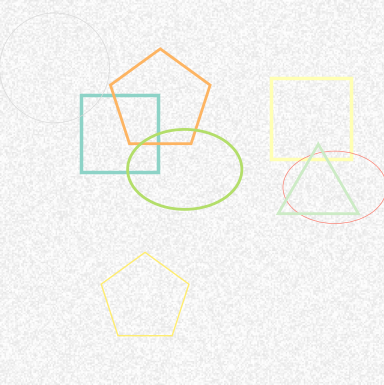[{"shape": "square", "thickness": 2.5, "radius": 0.5, "center": [0.311, 0.654]}, {"shape": "square", "thickness": 2.5, "radius": 0.52, "center": [0.808, 0.692]}, {"shape": "oval", "thickness": 0.5, "radius": 0.67, "center": [0.869, 0.513]}, {"shape": "pentagon", "thickness": 2, "radius": 0.68, "center": [0.416, 0.737]}, {"shape": "oval", "thickness": 2, "radius": 0.74, "center": [0.48, 0.56]}, {"shape": "circle", "thickness": 0.5, "radius": 0.71, "center": [0.142, 0.824]}, {"shape": "triangle", "thickness": 2, "radius": 0.6, "center": [0.827, 0.505]}, {"shape": "pentagon", "thickness": 1, "radius": 0.6, "center": [0.377, 0.225]}]